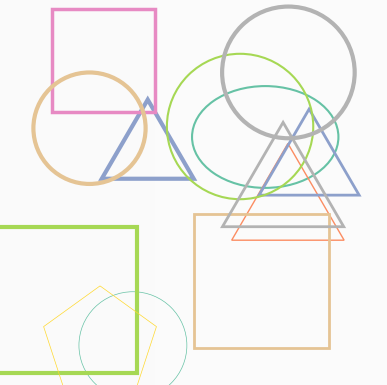[{"shape": "oval", "thickness": 1.5, "radius": 0.94, "center": [0.684, 0.644]}, {"shape": "circle", "thickness": 0.5, "radius": 0.7, "center": [0.343, 0.103]}, {"shape": "triangle", "thickness": 1, "radius": 0.84, "center": [0.743, 0.46]}, {"shape": "triangle", "thickness": 3, "radius": 0.69, "center": [0.381, 0.604]}, {"shape": "triangle", "thickness": 2, "radius": 0.75, "center": [0.798, 0.568]}, {"shape": "square", "thickness": 2.5, "radius": 0.67, "center": [0.267, 0.842]}, {"shape": "circle", "thickness": 1.5, "radius": 0.94, "center": [0.62, 0.671]}, {"shape": "square", "thickness": 3, "radius": 0.95, "center": [0.164, 0.221]}, {"shape": "pentagon", "thickness": 0.5, "radius": 0.77, "center": [0.258, 0.104]}, {"shape": "circle", "thickness": 3, "radius": 0.72, "center": [0.231, 0.667]}, {"shape": "square", "thickness": 2, "radius": 0.87, "center": [0.675, 0.271]}, {"shape": "circle", "thickness": 3, "radius": 0.86, "center": [0.744, 0.812]}, {"shape": "triangle", "thickness": 2, "radius": 0.9, "center": [0.731, 0.501]}]